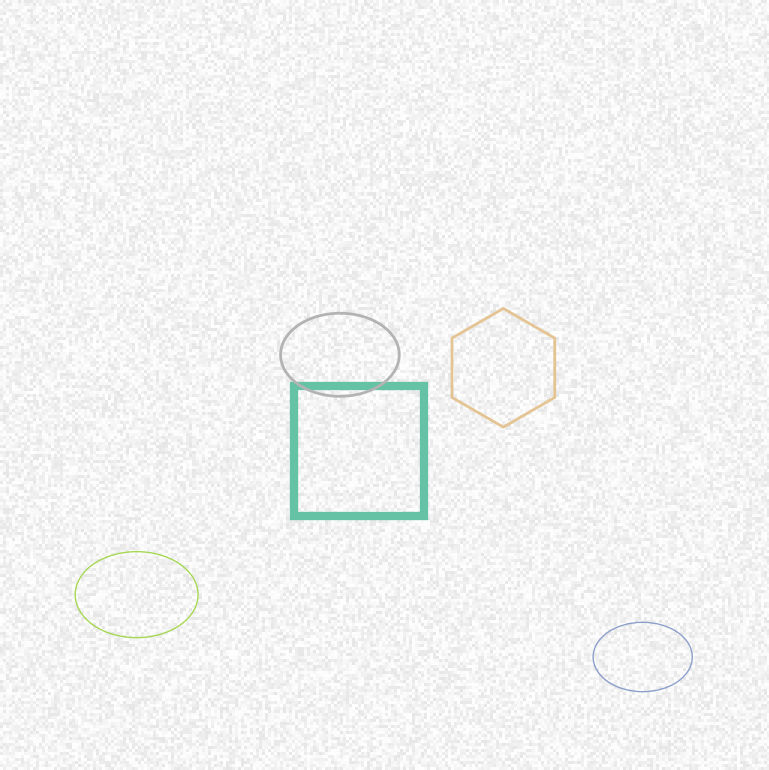[{"shape": "square", "thickness": 3, "radius": 0.42, "center": [0.466, 0.414]}, {"shape": "oval", "thickness": 0.5, "radius": 0.32, "center": [0.835, 0.147]}, {"shape": "oval", "thickness": 0.5, "radius": 0.4, "center": [0.177, 0.228]}, {"shape": "hexagon", "thickness": 1, "radius": 0.39, "center": [0.654, 0.522]}, {"shape": "oval", "thickness": 1, "radius": 0.39, "center": [0.441, 0.539]}]